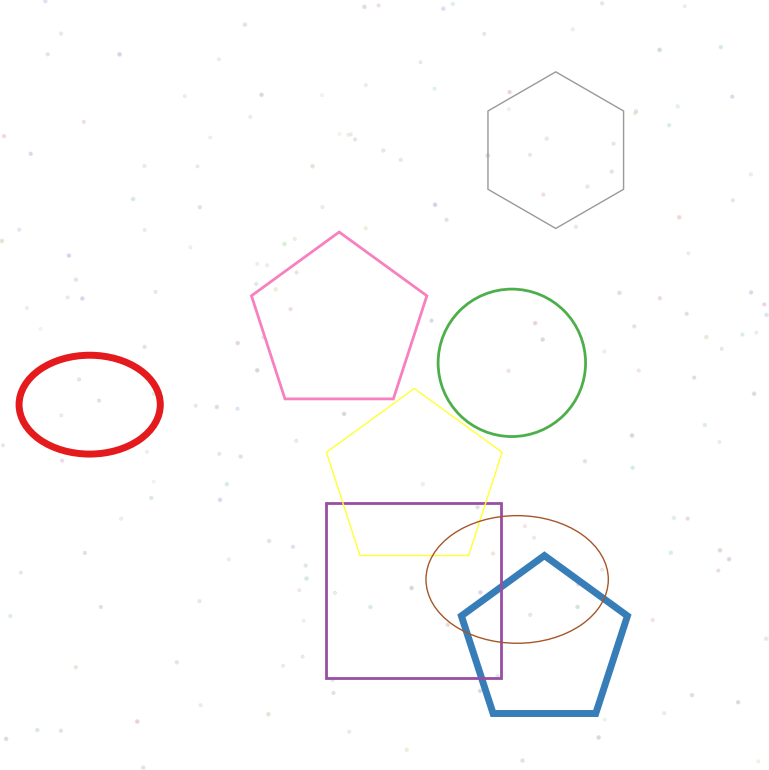[{"shape": "oval", "thickness": 2.5, "radius": 0.46, "center": [0.116, 0.474]}, {"shape": "pentagon", "thickness": 2.5, "radius": 0.57, "center": [0.707, 0.165]}, {"shape": "circle", "thickness": 1, "radius": 0.48, "center": [0.665, 0.529]}, {"shape": "square", "thickness": 1, "radius": 0.57, "center": [0.537, 0.233]}, {"shape": "pentagon", "thickness": 0.5, "radius": 0.6, "center": [0.538, 0.376]}, {"shape": "oval", "thickness": 0.5, "radius": 0.59, "center": [0.672, 0.247]}, {"shape": "pentagon", "thickness": 1, "radius": 0.6, "center": [0.44, 0.579]}, {"shape": "hexagon", "thickness": 0.5, "radius": 0.51, "center": [0.722, 0.805]}]